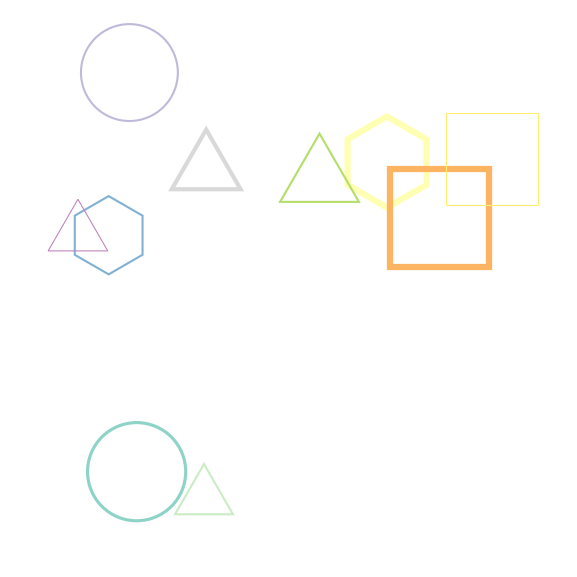[{"shape": "circle", "thickness": 1.5, "radius": 0.42, "center": [0.237, 0.182]}, {"shape": "hexagon", "thickness": 3, "radius": 0.39, "center": [0.67, 0.719]}, {"shape": "circle", "thickness": 1, "radius": 0.42, "center": [0.224, 0.873]}, {"shape": "hexagon", "thickness": 1, "radius": 0.34, "center": [0.188, 0.592]}, {"shape": "square", "thickness": 3, "radius": 0.43, "center": [0.761, 0.622]}, {"shape": "triangle", "thickness": 1, "radius": 0.39, "center": [0.553, 0.689]}, {"shape": "triangle", "thickness": 2, "radius": 0.34, "center": [0.357, 0.706]}, {"shape": "triangle", "thickness": 0.5, "radius": 0.3, "center": [0.135, 0.594]}, {"shape": "triangle", "thickness": 1, "radius": 0.29, "center": [0.353, 0.138]}, {"shape": "square", "thickness": 0.5, "radius": 0.4, "center": [0.851, 0.723]}]